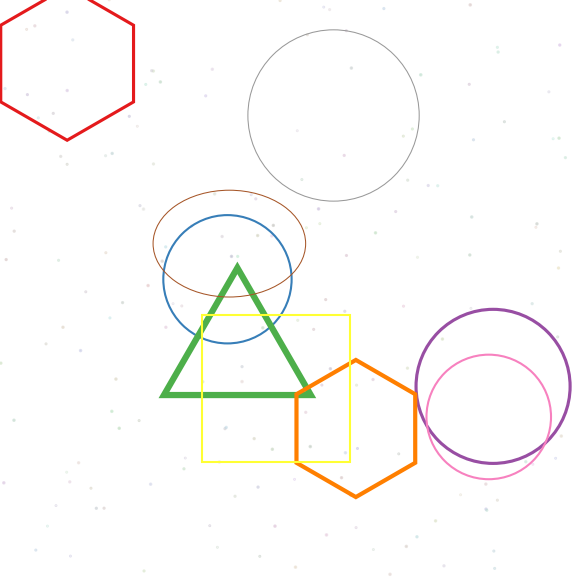[{"shape": "hexagon", "thickness": 1.5, "radius": 0.66, "center": [0.116, 0.889]}, {"shape": "circle", "thickness": 1, "radius": 0.56, "center": [0.394, 0.516]}, {"shape": "triangle", "thickness": 3, "radius": 0.73, "center": [0.411, 0.388]}, {"shape": "circle", "thickness": 1.5, "radius": 0.67, "center": [0.854, 0.33]}, {"shape": "hexagon", "thickness": 2, "radius": 0.59, "center": [0.616, 0.257]}, {"shape": "square", "thickness": 1, "radius": 0.64, "center": [0.478, 0.326]}, {"shape": "oval", "thickness": 0.5, "radius": 0.66, "center": [0.397, 0.577]}, {"shape": "circle", "thickness": 1, "radius": 0.54, "center": [0.846, 0.277]}, {"shape": "circle", "thickness": 0.5, "radius": 0.74, "center": [0.578, 0.799]}]